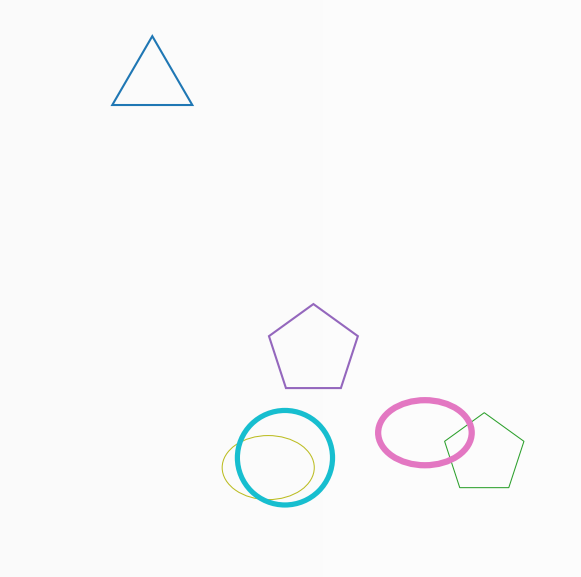[{"shape": "triangle", "thickness": 1, "radius": 0.4, "center": [0.262, 0.857]}, {"shape": "pentagon", "thickness": 0.5, "radius": 0.36, "center": [0.833, 0.213]}, {"shape": "pentagon", "thickness": 1, "radius": 0.4, "center": [0.539, 0.392]}, {"shape": "oval", "thickness": 3, "radius": 0.4, "center": [0.731, 0.25]}, {"shape": "oval", "thickness": 0.5, "radius": 0.4, "center": [0.461, 0.189]}, {"shape": "circle", "thickness": 2.5, "radius": 0.41, "center": [0.49, 0.207]}]